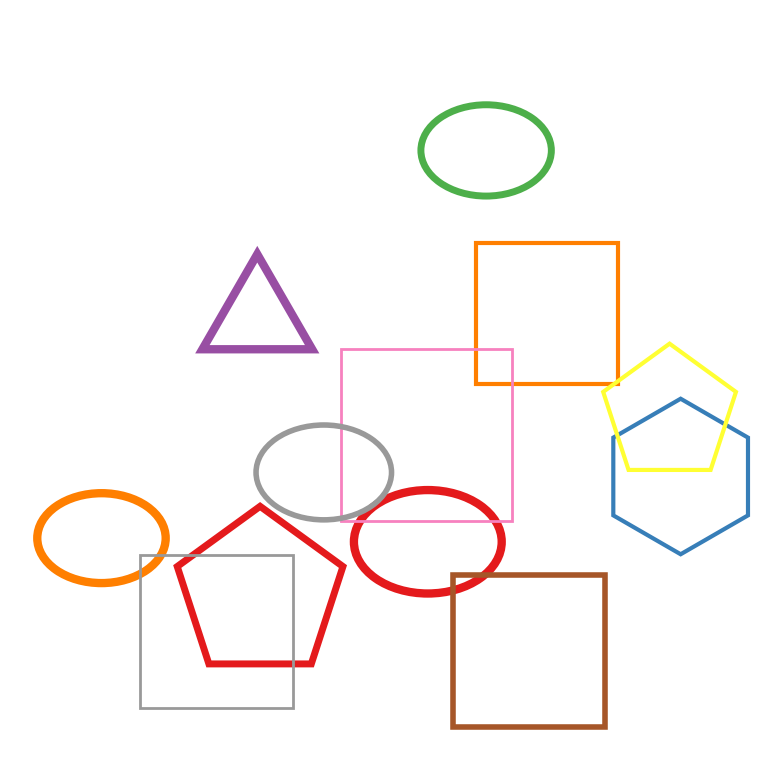[{"shape": "pentagon", "thickness": 2.5, "radius": 0.57, "center": [0.338, 0.229]}, {"shape": "oval", "thickness": 3, "radius": 0.48, "center": [0.556, 0.296]}, {"shape": "hexagon", "thickness": 1.5, "radius": 0.5, "center": [0.884, 0.381]}, {"shape": "oval", "thickness": 2.5, "radius": 0.42, "center": [0.631, 0.805]}, {"shape": "triangle", "thickness": 3, "radius": 0.41, "center": [0.334, 0.588]}, {"shape": "square", "thickness": 1.5, "radius": 0.46, "center": [0.71, 0.593]}, {"shape": "oval", "thickness": 3, "radius": 0.42, "center": [0.132, 0.301]}, {"shape": "pentagon", "thickness": 1.5, "radius": 0.45, "center": [0.87, 0.463]}, {"shape": "square", "thickness": 2, "radius": 0.49, "center": [0.687, 0.155]}, {"shape": "square", "thickness": 1, "radius": 0.56, "center": [0.554, 0.435]}, {"shape": "square", "thickness": 1, "radius": 0.5, "center": [0.282, 0.18]}, {"shape": "oval", "thickness": 2, "radius": 0.44, "center": [0.421, 0.386]}]